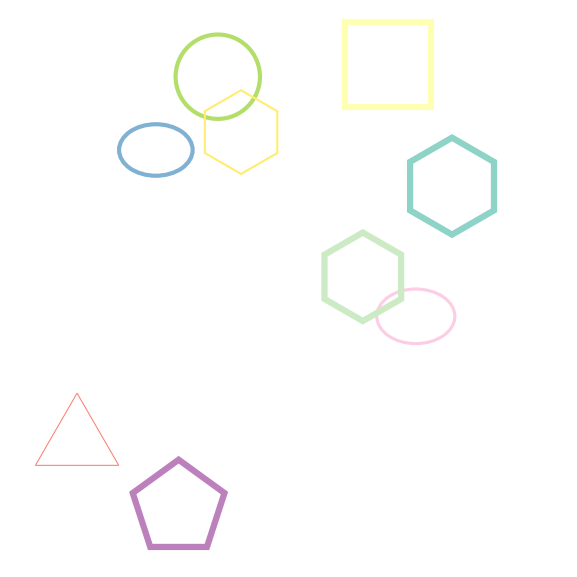[{"shape": "hexagon", "thickness": 3, "radius": 0.42, "center": [0.783, 0.677]}, {"shape": "square", "thickness": 3, "radius": 0.37, "center": [0.672, 0.887]}, {"shape": "triangle", "thickness": 0.5, "radius": 0.42, "center": [0.133, 0.235]}, {"shape": "oval", "thickness": 2, "radius": 0.32, "center": [0.27, 0.739]}, {"shape": "circle", "thickness": 2, "radius": 0.37, "center": [0.377, 0.866]}, {"shape": "oval", "thickness": 1.5, "radius": 0.34, "center": [0.72, 0.451]}, {"shape": "pentagon", "thickness": 3, "radius": 0.42, "center": [0.309, 0.12]}, {"shape": "hexagon", "thickness": 3, "radius": 0.38, "center": [0.628, 0.52]}, {"shape": "hexagon", "thickness": 1, "radius": 0.36, "center": [0.417, 0.77]}]